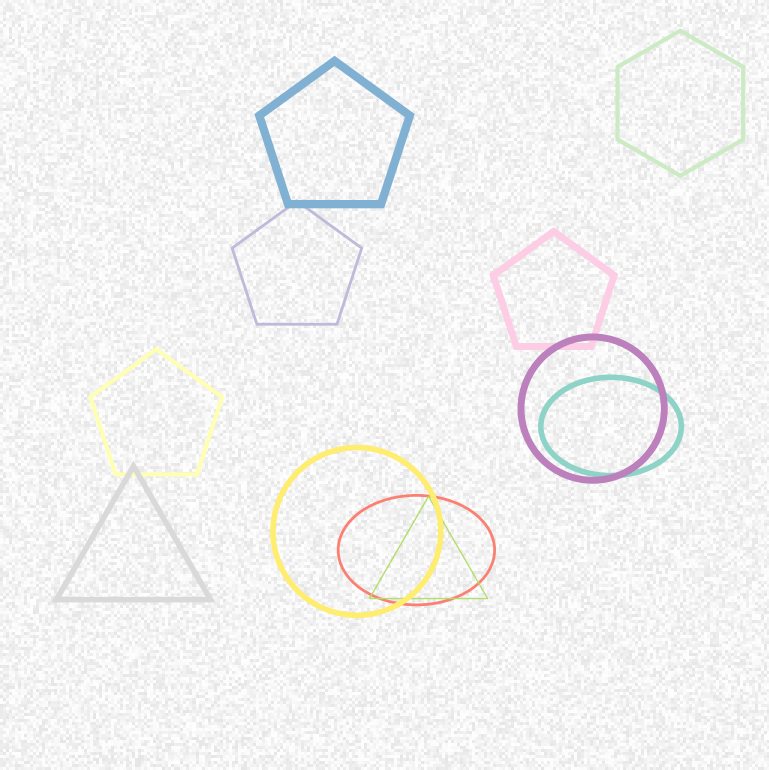[{"shape": "oval", "thickness": 2, "radius": 0.46, "center": [0.794, 0.446]}, {"shape": "pentagon", "thickness": 1.5, "radius": 0.45, "center": [0.203, 0.457]}, {"shape": "pentagon", "thickness": 1, "radius": 0.44, "center": [0.386, 0.65]}, {"shape": "oval", "thickness": 1, "radius": 0.51, "center": [0.541, 0.286]}, {"shape": "pentagon", "thickness": 3, "radius": 0.51, "center": [0.434, 0.818]}, {"shape": "triangle", "thickness": 0.5, "radius": 0.44, "center": [0.557, 0.267]}, {"shape": "pentagon", "thickness": 2.5, "radius": 0.41, "center": [0.719, 0.617]}, {"shape": "triangle", "thickness": 2, "radius": 0.58, "center": [0.173, 0.279]}, {"shape": "circle", "thickness": 2.5, "radius": 0.47, "center": [0.77, 0.469]}, {"shape": "hexagon", "thickness": 1.5, "radius": 0.47, "center": [0.884, 0.866]}, {"shape": "circle", "thickness": 2, "radius": 0.54, "center": [0.463, 0.31]}]